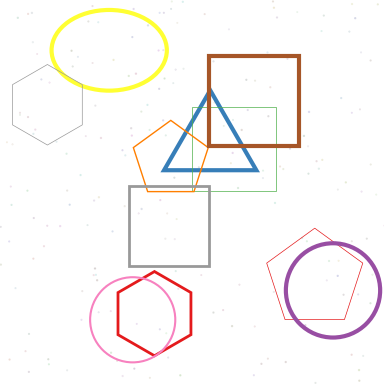[{"shape": "pentagon", "thickness": 0.5, "radius": 0.66, "center": [0.817, 0.276]}, {"shape": "hexagon", "thickness": 2, "radius": 0.55, "center": [0.401, 0.185]}, {"shape": "triangle", "thickness": 3, "radius": 0.69, "center": [0.546, 0.627]}, {"shape": "square", "thickness": 0.5, "radius": 0.55, "center": [0.607, 0.614]}, {"shape": "circle", "thickness": 3, "radius": 0.61, "center": [0.865, 0.246]}, {"shape": "pentagon", "thickness": 1, "radius": 0.51, "center": [0.444, 0.585]}, {"shape": "oval", "thickness": 3, "radius": 0.75, "center": [0.284, 0.869]}, {"shape": "square", "thickness": 3, "radius": 0.58, "center": [0.659, 0.737]}, {"shape": "circle", "thickness": 1.5, "radius": 0.55, "center": [0.345, 0.169]}, {"shape": "square", "thickness": 2, "radius": 0.52, "center": [0.438, 0.413]}, {"shape": "hexagon", "thickness": 0.5, "radius": 0.52, "center": [0.123, 0.728]}]